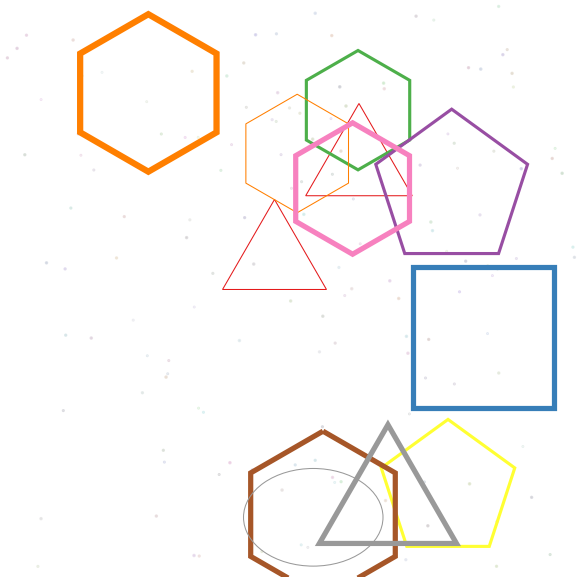[{"shape": "triangle", "thickness": 0.5, "radius": 0.52, "center": [0.475, 0.55]}, {"shape": "triangle", "thickness": 0.5, "radius": 0.53, "center": [0.622, 0.713]}, {"shape": "square", "thickness": 2.5, "radius": 0.61, "center": [0.837, 0.415]}, {"shape": "hexagon", "thickness": 1.5, "radius": 0.52, "center": [0.62, 0.808]}, {"shape": "pentagon", "thickness": 1.5, "radius": 0.69, "center": [0.782, 0.672]}, {"shape": "hexagon", "thickness": 3, "radius": 0.68, "center": [0.257, 0.838]}, {"shape": "hexagon", "thickness": 0.5, "radius": 0.51, "center": [0.515, 0.733]}, {"shape": "pentagon", "thickness": 1.5, "radius": 0.61, "center": [0.776, 0.151]}, {"shape": "hexagon", "thickness": 2.5, "radius": 0.72, "center": [0.559, 0.108]}, {"shape": "hexagon", "thickness": 2.5, "radius": 0.57, "center": [0.611, 0.673]}, {"shape": "oval", "thickness": 0.5, "radius": 0.6, "center": [0.542, 0.103]}, {"shape": "triangle", "thickness": 2.5, "radius": 0.69, "center": [0.672, 0.127]}]